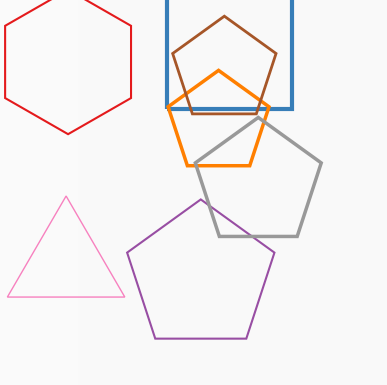[{"shape": "hexagon", "thickness": 1.5, "radius": 0.94, "center": [0.176, 0.839]}, {"shape": "square", "thickness": 3, "radius": 0.81, "center": [0.593, 0.879]}, {"shape": "pentagon", "thickness": 1.5, "radius": 1.0, "center": [0.518, 0.282]}, {"shape": "pentagon", "thickness": 2.5, "radius": 0.68, "center": [0.564, 0.68]}, {"shape": "pentagon", "thickness": 2, "radius": 0.7, "center": [0.579, 0.818]}, {"shape": "triangle", "thickness": 1, "radius": 0.87, "center": [0.171, 0.316]}, {"shape": "pentagon", "thickness": 2.5, "radius": 0.85, "center": [0.667, 0.524]}]